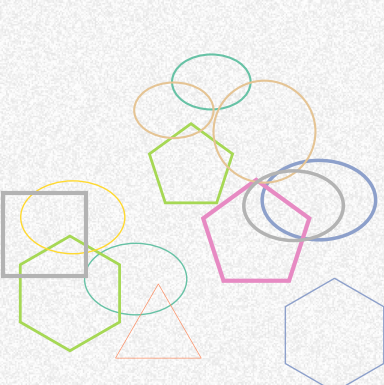[{"shape": "oval", "thickness": 1, "radius": 0.66, "center": [0.352, 0.275]}, {"shape": "oval", "thickness": 1.5, "radius": 0.51, "center": [0.549, 0.787]}, {"shape": "triangle", "thickness": 0.5, "radius": 0.64, "center": [0.411, 0.134]}, {"shape": "oval", "thickness": 2.5, "radius": 0.74, "center": [0.828, 0.48]}, {"shape": "hexagon", "thickness": 1, "radius": 0.74, "center": [0.869, 0.13]}, {"shape": "pentagon", "thickness": 3, "radius": 0.72, "center": [0.666, 0.388]}, {"shape": "pentagon", "thickness": 2, "radius": 0.57, "center": [0.496, 0.565]}, {"shape": "hexagon", "thickness": 2, "radius": 0.74, "center": [0.182, 0.238]}, {"shape": "oval", "thickness": 1, "radius": 0.68, "center": [0.189, 0.436]}, {"shape": "circle", "thickness": 1.5, "radius": 0.66, "center": [0.687, 0.658]}, {"shape": "oval", "thickness": 1.5, "radius": 0.52, "center": [0.452, 0.714]}, {"shape": "oval", "thickness": 2.5, "radius": 0.65, "center": [0.763, 0.466]}, {"shape": "square", "thickness": 3, "radius": 0.54, "center": [0.116, 0.391]}]